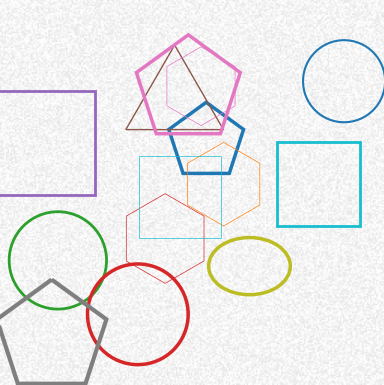[{"shape": "pentagon", "thickness": 2.5, "radius": 0.51, "center": [0.536, 0.632]}, {"shape": "circle", "thickness": 1.5, "radius": 0.53, "center": [0.894, 0.789]}, {"shape": "hexagon", "thickness": 0.5, "radius": 0.54, "center": [0.581, 0.522]}, {"shape": "circle", "thickness": 2, "radius": 0.63, "center": [0.15, 0.324]}, {"shape": "circle", "thickness": 2.5, "radius": 0.65, "center": [0.358, 0.184]}, {"shape": "hexagon", "thickness": 0.5, "radius": 0.58, "center": [0.429, 0.38]}, {"shape": "square", "thickness": 2, "radius": 0.67, "center": [0.112, 0.628]}, {"shape": "triangle", "thickness": 1, "radius": 0.73, "center": [0.454, 0.737]}, {"shape": "hexagon", "thickness": 0.5, "radius": 0.51, "center": [0.522, 0.776]}, {"shape": "pentagon", "thickness": 2.5, "radius": 0.71, "center": [0.489, 0.768]}, {"shape": "pentagon", "thickness": 3, "radius": 0.75, "center": [0.134, 0.124]}, {"shape": "oval", "thickness": 2.5, "radius": 0.53, "center": [0.648, 0.309]}, {"shape": "square", "thickness": 0.5, "radius": 0.53, "center": [0.468, 0.488]}, {"shape": "square", "thickness": 2, "radius": 0.55, "center": [0.827, 0.521]}]